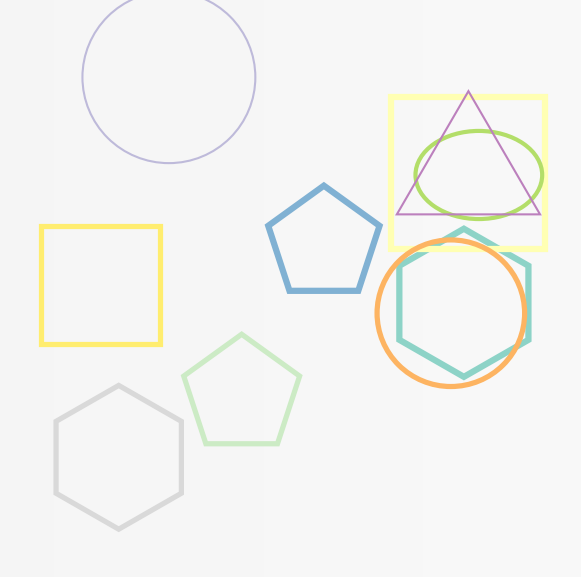[{"shape": "hexagon", "thickness": 3, "radius": 0.64, "center": [0.798, 0.475]}, {"shape": "square", "thickness": 3, "radius": 0.66, "center": [0.805, 0.699]}, {"shape": "circle", "thickness": 1, "radius": 0.74, "center": [0.291, 0.865]}, {"shape": "pentagon", "thickness": 3, "radius": 0.5, "center": [0.557, 0.577]}, {"shape": "circle", "thickness": 2.5, "radius": 0.63, "center": [0.776, 0.457]}, {"shape": "oval", "thickness": 2, "radius": 0.54, "center": [0.824, 0.696]}, {"shape": "hexagon", "thickness": 2.5, "radius": 0.62, "center": [0.204, 0.207]}, {"shape": "triangle", "thickness": 1, "radius": 0.71, "center": [0.806, 0.699]}, {"shape": "pentagon", "thickness": 2.5, "radius": 0.52, "center": [0.416, 0.316]}, {"shape": "square", "thickness": 2.5, "radius": 0.51, "center": [0.173, 0.506]}]